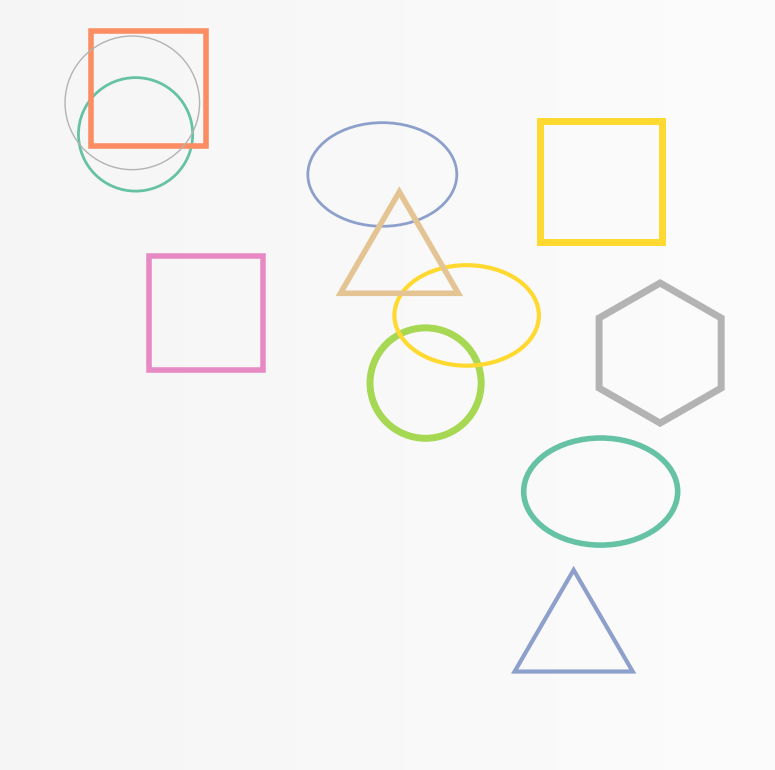[{"shape": "circle", "thickness": 1, "radius": 0.37, "center": [0.175, 0.825]}, {"shape": "oval", "thickness": 2, "radius": 0.5, "center": [0.775, 0.362]}, {"shape": "square", "thickness": 2, "radius": 0.37, "center": [0.192, 0.885]}, {"shape": "oval", "thickness": 1, "radius": 0.48, "center": [0.493, 0.773]}, {"shape": "triangle", "thickness": 1.5, "radius": 0.44, "center": [0.74, 0.172]}, {"shape": "square", "thickness": 2, "radius": 0.37, "center": [0.266, 0.593]}, {"shape": "circle", "thickness": 2.5, "radius": 0.36, "center": [0.549, 0.502]}, {"shape": "oval", "thickness": 1.5, "radius": 0.47, "center": [0.602, 0.59]}, {"shape": "square", "thickness": 2.5, "radius": 0.39, "center": [0.776, 0.764]}, {"shape": "triangle", "thickness": 2, "radius": 0.44, "center": [0.515, 0.663]}, {"shape": "circle", "thickness": 0.5, "radius": 0.43, "center": [0.171, 0.866]}, {"shape": "hexagon", "thickness": 2.5, "radius": 0.45, "center": [0.852, 0.542]}]